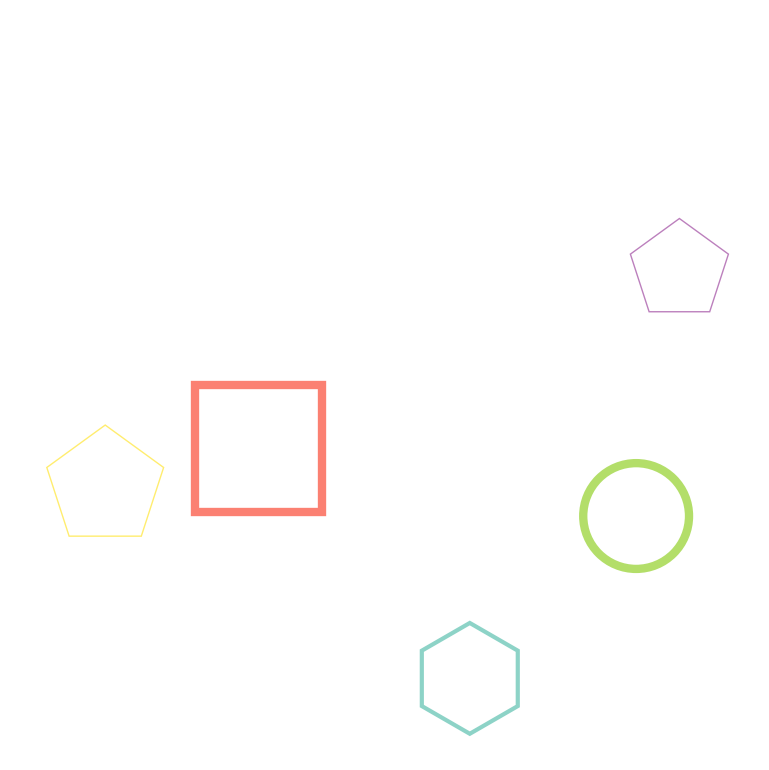[{"shape": "hexagon", "thickness": 1.5, "radius": 0.36, "center": [0.61, 0.119]}, {"shape": "square", "thickness": 3, "radius": 0.41, "center": [0.335, 0.417]}, {"shape": "circle", "thickness": 3, "radius": 0.34, "center": [0.826, 0.33]}, {"shape": "pentagon", "thickness": 0.5, "radius": 0.33, "center": [0.882, 0.649]}, {"shape": "pentagon", "thickness": 0.5, "radius": 0.4, "center": [0.137, 0.368]}]